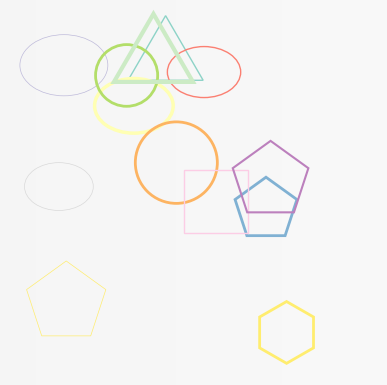[{"shape": "triangle", "thickness": 1, "radius": 0.56, "center": [0.427, 0.847]}, {"shape": "oval", "thickness": 2.5, "radius": 0.51, "center": [0.346, 0.725]}, {"shape": "oval", "thickness": 0.5, "radius": 0.57, "center": [0.165, 0.831]}, {"shape": "oval", "thickness": 1, "radius": 0.47, "center": [0.527, 0.813]}, {"shape": "pentagon", "thickness": 2, "radius": 0.42, "center": [0.686, 0.456]}, {"shape": "circle", "thickness": 2, "radius": 0.53, "center": [0.455, 0.578]}, {"shape": "circle", "thickness": 2, "radius": 0.4, "center": [0.327, 0.804]}, {"shape": "square", "thickness": 1, "radius": 0.41, "center": [0.557, 0.475]}, {"shape": "oval", "thickness": 0.5, "radius": 0.44, "center": [0.152, 0.515]}, {"shape": "pentagon", "thickness": 1.5, "radius": 0.51, "center": [0.698, 0.531]}, {"shape": "triangle", "thickness": 3, "radius": 0.59, "center": [0.396, 0.846]}, {"shape": "pentagon", "thickness": 0.5, "radius": 0.54, "center": [0.171, 0.215]}, {"shape": "hexagon", "thickness": 2, "radius": 0.4, "center": [0.74, 0.137]}]